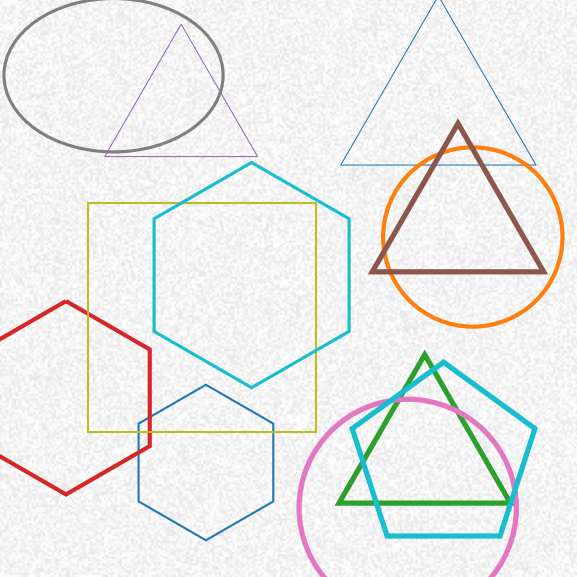[{"shape": "hexagon", "thickness": 1, "radius": 0.67, "center": [0.357, 0.198]}, {"shape": "triangle", "thickness": 0.5, "radius": 0.98, "center": [0.759, 0.811]}, {"shape": "circle", "thickness": 2, "radius": 0.78, "center": [0.819, 0.589]}, {"shape": "triangle", "thickness": 2.5, "radius": 0.86, "center": [0.735, 0.214]}, {"shape": "hexagon", "thickness": 2, "radius": 0.84, "center": [0.114, 0.31]}, {"shape": "triangle", "thickness": 0.5, "radius": 0.76, "center": [0.314, 0.804]}, {"shape": "triangle", "thickness": 2.5, "radius": 0.86, "center": [0.793, 0.614]}, {"shape": "circle", "thickness": 2.5, "radius": 0.94, "center": [0.706, 0.12]}, {"shape": "oval", "thickness": 1.5, "radius": 0.95, "center": [0.197, 0.869]}, {"shape": "square", "thickness": 1, "radius": 0.99, "center": [0.35, 0.449]}, {"shape": "hexagon", "thickness": 1.5, "radius": 0.97, "center": [0.436, 0.523]}, {"shape": "pentagon", "thickness": 2.5, "radius": 0.83, "center": [0.768, 0.206]}]